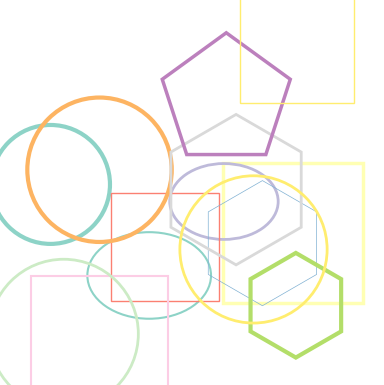[{"shape": "oval", "thickness": 1.5, "radius": 0.8, "center": [0.387, 0.285]}, {"shape": "circle", "thickness": 3, "radius": 0.77, "center": [0.131, 0.521]}, {"shape": "square", "thickness": 2.5, "radius": 0.91, "center": [0.761, 0.395]}, {"shape": "oval", "thickness": 2, "radius": 0.7, "center": [0.582, 0.477]}, {"shape": "square", "thickness": 1, "radius": 0.7, "center": [0.428, 0.359]}, {"shape": "hexagon", "thickness": 0.5, "radius": 0.81, "center": [0.682, 0.368]}, {"shape": "circle", "thickness": 3, "radius": 0.94, "center": [0.259, 0.559]}, {"shape": "hexagon", "thickness": 3, "radius": 0.68, "center": [0.768, 0.207]}, {"shape": "square", "thickness": 1.5, "radius": 0.89, "center": [0.259, 0.105]}, {"shape": "hexagon", "thickness": 2, "radius": 0.98, "center": [0.613, 0.507]}, {"shape": "pentagon", "thickness": 2.5, "radius": 0.87, "center": [0.588, 0.74]}, {"shape": "circle", "thickness": 2, "radius": 0.97, "center": [0.165, 0.133]}, {"shape": "circle", "thickness": 2, "radius": 0.96, "center": [0.658, 0.352]}, {"shape": "square", "thickness": 1, "radius": 0.74, "center": [0.772, 0.88]}]